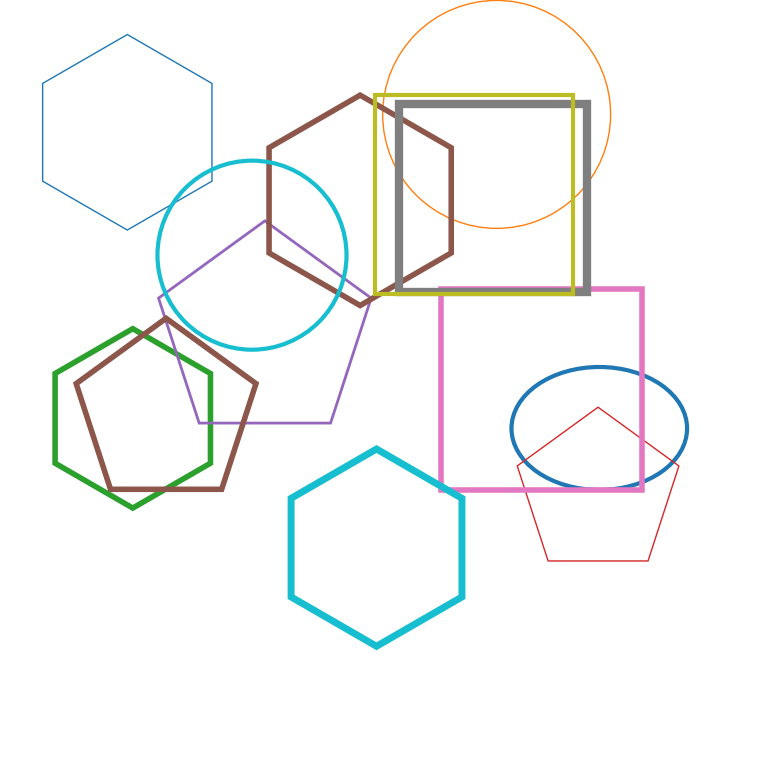[{"shape": "hexagon", "thickness": 0.5, "radius": 0.63, "center": [0.165, 0.828]}, {"shape": "oval", "thickness": 1.5, "radius": 0.57, "center": [0.778, 0.444]}, {"shape": "circle", "thickness": 0.5, "radius": 0.74, "center": [0.645, 0.851]}, {"shape": "hexagon", "thickness": 2, "radius": 0.58, "center": [0.172, 0.457]}, {"shape": "pentagon", "thickness": 0.5, "radius": 0.55, "center": [0.777, 0.361]}, {"shape": "pentagon", "thickness": 1, "radius": 0.73, "center": [0.344, 0.568]}, {"shape": "pentagon", "thickness": 2, "radius": 0.61, "center": [0.216, 0.464]}, {"shape": "hexagon", "thickness": 2, "radius": 0.68, "center": [0.468, 0.74]}, {"shape": "square", "thickness": 2, "radius": 0.65, "center": [0.704, 0.494]}, {"shape": "square", "thickness": 3, "radius": 0.61, "center": [0.64, 0.743]}, {"shape": "square", "thickness": 1.5, "radius": 0.64, "center": [0.616, 0.748]}, {"shape": "circle", "thickness": 1.5, "radius": 0.61, "center": [0.327, 0.669]}, {"shape": "hexagon", "thickness": 2.5, "radius": 0.64, "center": [0.489, 0.289]}]